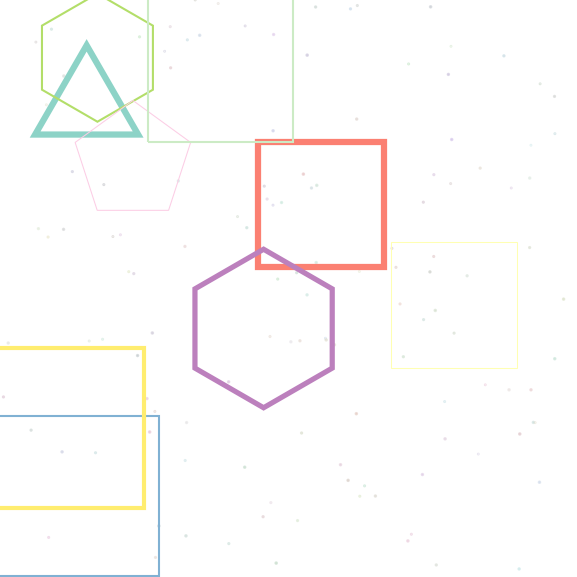[{"shape": "triangle", "thickness": 3, "radius": 0.51, "center": [0.15, 0.818]}, {"shape": "square", "thickness": 0.5, "radius": 0.55, "center": [0.785, 0.47]}, {"shape": "square", "thickness": 3, "radius": 0.54, "center": [0.556, 0.645]}, {"shape": "square", "thickness": 1, "radius": 0.7, "center": [0.136, 0.14]}, {"shape": "hexagon", "thickness": 1, "radius": 0.55, "center": [0.169, 0.899]}, {"shape": "pentagon", "thickness": 0.5, "radius": 0.53, "center": [0.23, 0.72]}, {"shape": "hexagon", "thickness": 2.5, "radius": 0.69, "center": [0.456, 0.43]}, {"shape": "square", "thickness": 1, "radius": 0.63, "center": [0.382, 0.879]}, {"shape": "square", "thickness": 2, "radius": 0.69, "center": [0.111, 0.258]}]